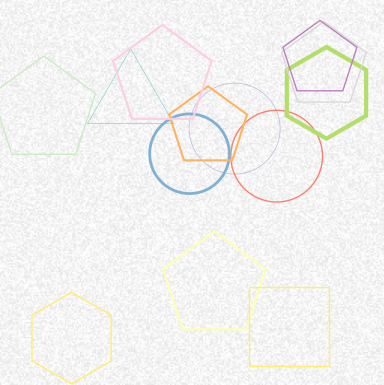[{"shape": "triangle", "thickness": 0.5, "radius": 0.65, "center": [0.339, 0.744]}, {"shape": "pentagon", "thickness": 1.5, "radius": 0.7, "center": [0.557, 0.258]}, {"shape": "circle", "thickness": 0.5, "radius": 0.59, "center": [0.609, 0.666]}, {"shape": "circle", "thickness": 1, "radius": 0.6, "center": [0.719, 0.594]}, {"shape": "circle", "thickness": 2, "radius": 0.52, "center": [0.492, 0.601]}, {"shape": "pentagon", "thickness": 1.5, "radius": 0.53, "center": [0.541, 0.67]}, {"shape": "hexagon", "thickness": 3, "radius": 0.59, "center": [0.848, 0.759]}, {"shape": "pentagon", "thickness": 1.5, "radius": 0.67, "center": [0.422, 0.8]}, {"shape": "pentagon", "thickness": 1, "radius": 0.58, "center": [0.841, 0.828]}, {"shape": "pentagon", "thickness": 1, "radius": 0.51, "center": [0.831, 0.846]}, {"shape": "pentagon", "thickness": 1, "radius": 0.71, "center": [0.114, 0.713]}, {"shape": "square", "thickness": 1, "radius": 0.51, "center": [0.751, 0.152]}, {"shape": "hexagon", "thickness": 1, "radius": 0.59, "center": [0.186, 0.122]}]